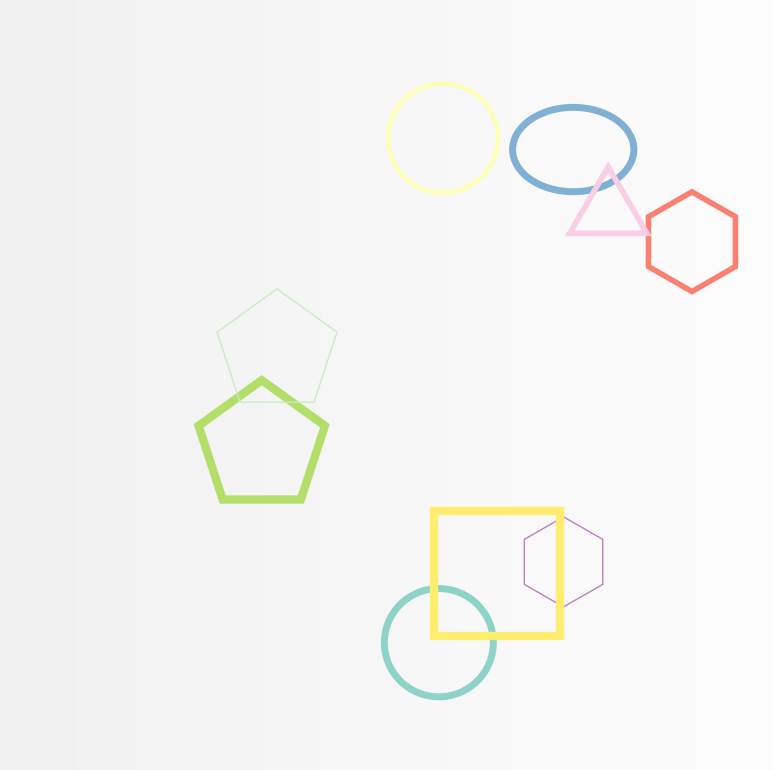[{"shape": "circle", "thickness": 2.5, "radius": 0.35, "center": [0.566, 0.165]}, {"shape": "circle", "thickness": 1.5, "radius": 0.35, "center": [0.572, 0.821]}, {"shape": "hexagon", "thickness": 2, "radius": 0.32, "center": [0.893, 0.686]}, {"shape": "oval", "thickness": 2.5, "radius": 0.39, "center": [0.74, 0.806]}, {"shape": "pentagon", "thickness": 3, "radius": 0.43, "center": [0.338, 0.421]}, {"shape": "triangle", "thickness": 2, "radius": 0.29, "center": [0.785, 0.726]}, {"shape": "hexagon", "thickness": 0.5, "radius": 0.29, "center": [0.727, 0.27]}, {"shape": "pentagon", "thickness": 0.5, "radius": 0.41, "center": [0.357, 0.544]}, {"shape": "square", "thickness": 3, "radius": 0.41, "center": [0.641, 0.255]}]